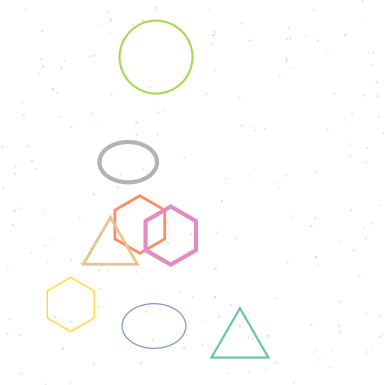[{"shape": "triangle", "thickness": 1.5, "radius": 0.43, "center": [0.623, 0.114]}, {"shape": "hexagon", "thickness": 2, "radius": 0.37, "center": [0.363, 0.417]}, {"shape": "oval", "thickness": 1, "radius": 0.41, "center": [0.4, 0.153]}, {"shape": "hexagon", "thickness": 3, "radius": 0.38, "center": [0.444, 0.388]}, {"shape": "circle", "thickness": 1.5, "radius": 0.47, "center": [0.405, 0.852]}, {"shape": "hexagon", "thickness": 1, "radius": 0.35, "center": [0.184, 0.209]}, {"shape": "triangle", "thickness": 2, "radius": 0.41, "center": [0.287, 0.354]}, {"shape": "oval", "thickness": 3, "radius": 0.37, "center": [0.333, 0.579]}]